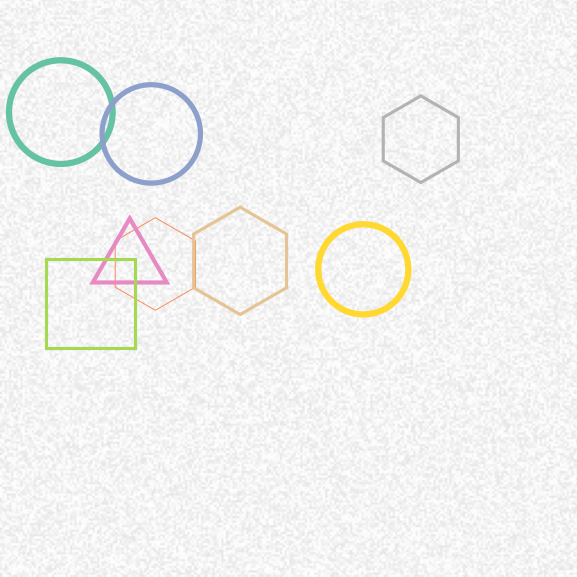[{"shape": "circle", "thickness": 3, "radius": 0.45, "center": [0.105, 0.805]}, {"shape": "hexagon", "thickness": 0.5, "radius": 0.4, "center": [0.269, 0.542]}, {"shape": "circle", "thickness": 2.5, "radius": 0.43, "center": [0.262, 0.767]}, {"shape": "triangle", "thickness": 2, "radius": 0.37, "center": [0.225, 0.547]}, {"shape": "square", "thickness": 1.5, "radius": 0.38, "center": [0.157, 0.474]}, {"shape": "circle", "thickness": 3, "radius": 0.39, "center": [0.629, 0.533]}, {"shape": "hexagon", "thickness": 1.5, "radius": 0.46, "center": [0.416, 0.547]}, {"shape": "hexagon", "thickness": 1.5, "radius": 0.38, "center": [0.729, 0.758]}]